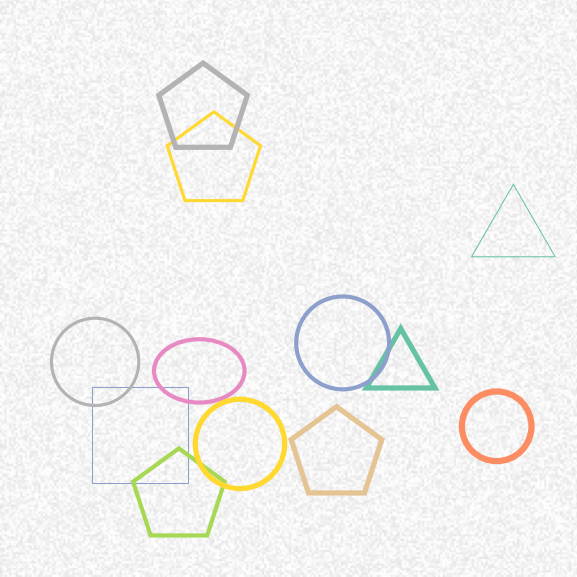[{"shape": "triangle", "thickness": 0.5, "radius": 0.42, "center": [0.889, 0.596]}, {"shape": "triangle", "thickness": 2.5, "radius": 0.34, "center": [0.694, 0.362]}, {"shape": "circle", "thickness": 3, "radius": 0.3, "center": [0.86, 0.261]}, {"shape": "square", "thickness": 0.5, "radius": 0.42, "center": [0.243, 0.246]}, {"shape": "circle", "thickness": 2, "radius": 0.4, "center": [0.593, 0.405]}, {"shape": "oval", "thickness": 2, "radius": 0.39, "center": [0.345, 0.357]}, {"shape": "pentagon", "thickness": 2, "radius": 0.42, "center": [0.31, 0.139]}, {"shape": "pentagon", "thickness": 1.5, "radius": 0.43, "center": [0.37, 0.72]}, {"shape": "circle", "thickness": 2.5, "radius": 0.39, "center": [0.416, 0.23]}, {"shape": "pentagon", "thickness": 2.5, "radius": 0.41, "center": [0.583, 0.212]}, {"shape": "circle", "thickness": 1.5, "radius": 0.38, "center": [0.165, 0.373]}, {"shape": "pentagon", "thickness": 2.5, "radius": 0.4, "center": [0.352, 0.809]}]